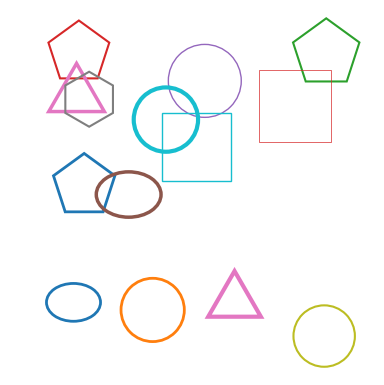[{"shape": "pentagon", "thickness": 2, "radius": 0.42, "center": [0.219, 0.518]}, {"shape": "oval", "thickness": 2, "radius": 0.35, "center": [0.191, 0.215]}, {"shape": "circle", "thickness": 2, "radius": 0.41, "center": [0.397, 0.195]}, {"shape": "pentagon", "thickness": 1.5, "radius": 0.45, "center": [0.847, 0.862]}, {"shape": "square", "thickness": 0.5, "radius": 0.47, "center": [0.766, 0.724]}, {"shape": "pentagon", "thickness": 1.5, "radius": 0.42, "center": [0.205, 0.864]}, {"shape": "circle", "thickness": 1, "radius": 0.47, "center": [0.532, 0.79]}, {"shape": "oval", "thickness": 2.5, "radius": 0.42, "center": [0.334, 0.495]}, {"shape": "triangle", "thickness": 3, "radius": 0.39, "center": [0.609, 0.217]}, {"shape": "triangle", "thickness": 2.5, "radius": 0.42, "center": [0.199, 0.752]}, {"shape": "hexagon", "thickness": 1.5, "radius": 0.36, "center": [0.232, 0.742]}, {"shape": "circle", "thickness": 1.5, "radius": 0.4, "center": [0.842, 0.127]}, {"shape": "circle", "thickness": 3, "radius": 0.42, "center": [0.431, 0.689]}, {"shape": "square", "thickness": 1, "radius": 0.45, "center": [0.511, 0.618]}]